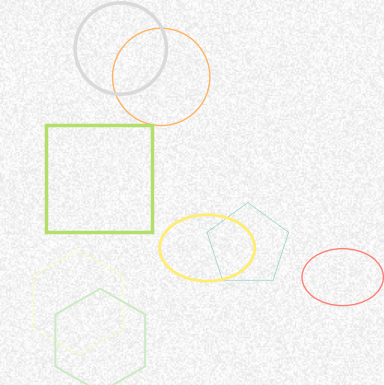[{"shape": "pentagon", "thickness": 0.5, "radius": 0.56, "center": [0.644, 0.362]}, {"shape": "hexagon", "thickness": 0.5, "radius": 0.68, "center": [0.203, 0.215]}, {"shape": "oval", "thickness": 1, "radius": 0.53, "center": [0.89, 0.28]}, {"shape": "circle", "thickness": 1, "radius": 0.63, "center": [0.419, 0.8]}, {"shape": "square", "thickness": 2.5, "radius": 0.69, "center": [0.257, 0.537]}, {"shape": "circle", "thickness": 2.5, "radius": 0.59, "center": [0.314, 0.874]}, {"shape": "hexagon", "thickness": 1.5, "radius": 0.67, "center": [0.26, 0.116]}, {"shape": "oval", "thickness": 2, "radius": 0.62, "center": [0.538, 0.356]}]